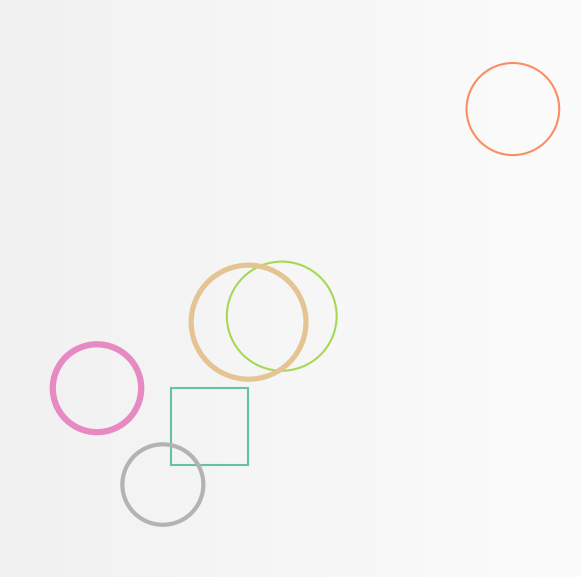[{"shape": "square", "thickness": 1, "radius": 0.33, "center": [0.361, 0.26]}, {"shape": "circle", "thickness": 1, "radius": 0.4, "center": [0.882, 0.81]}, {"shape": "circle", "thickness": 3, "radius": 0.38, "center": [0.167, 0.327]}, {"shape": "circle", "thickness": 1, "radius": 0.47, "center": [0.485, 0.452]}, {"shape": "circle", "thickness": 2.5, "radius": 0.49, "center": [0.428, 0.441]}, {"shape": "circle", "thickness": 2, "radius": 0.35, "center": [0.28, 0.16]}]